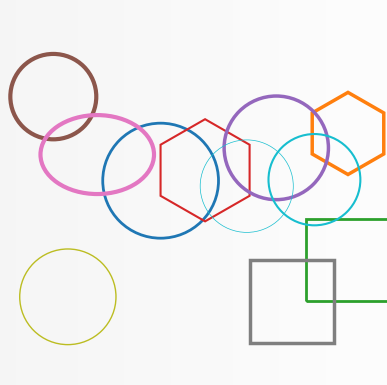[{"shape": "circle", "thickness": 2, "radius": 0.75, "center": [0.415, 0.531]}, {"shape": "hexagon", "thickness": 2.5, "radius": 0.53, "center": [0.898, 0.653]}, {"shape": "square", "thickness": 2, "radius": 0.53, "center": [0.897, 0.324]}, {"shape": "hexagon", "thickness": 1.5, "radius": 0.66, "center": [0.529, 0.558]}, {"shape": "circle", "thickness": 2.5, "radius": 0.67, "center": [0.713, 0.616]}, {"shape": "circle", "thickness": 3, "radius": 0.55, "center": [0.138, 0.749]}, {"shape": "oval", "thickness": 3, "radius": 0.73, "center": [0.251, 0.599]}, {"shape": "square", "thickness": 2.5, "radius": 0.54, "center": [0.753, 0.216]}, {"shape": "circle", "thickness": 1, "radius": 0.62, "center": [0.175, 0.229]}, {"shape": "circle", "thickness": 1.5, "radius": 0.59, "center": [0.811, 0.533]}, {"shape": "circle", "thickness": 0.5, "radius": 0.6, "center": [0.637, 0.517]}]